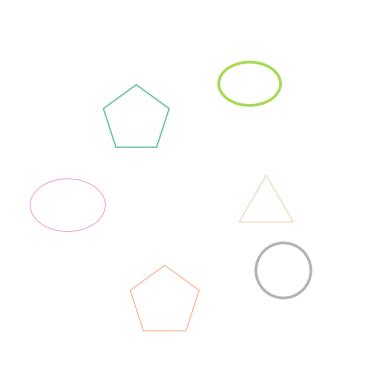[{"shape": "pentagon", "thickness": 1, "radius": 0.45, "center": [0.354, 0.69]}, {"shape": "pentagon", "thickness": 0.5, "radius": 0.47, "center": [0.428, 0.217]}, {"shape": "oval", "thickness": 0.5, "radius": 0.49, "center": [0.176, 0.467]}, {"shape": "oval", "thickness": 2, "radius": 0.4, "center": [0.648, 0.782]}, {"shape": "triangle", "thickness": 0.5, "radius": 0.4, "center": [0.691, 0.464]}, {"shape": "circle", "thickness": 2, "radius": 0.36, "center": [0.736, 0.298]}]